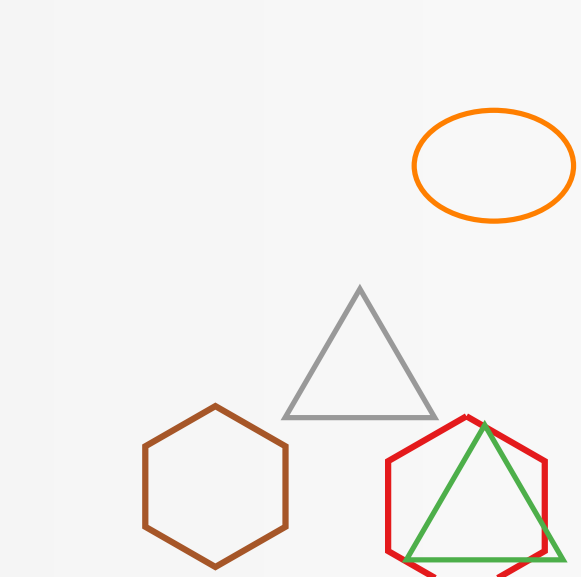[{"shape": "hexagon", "thickness": 3, "radius": 0.78, "center": [0.802, 0.123]}, {"shape": "triangle", "thickness": 2.5, "radius": 0.78, "center": [0.834, 0.108]}, {"shape": "oval", "thickness": 2.5, "radius": 0.69, "center": [0.85, 0.712]}, {"shape": "hexagon", "thickness": 3, "radius": 0.7, "center": [0.371, 0.157]}, {"shape": "triangle", "thickness": 2.5, "radius": 0.74, "center": [0.619, 0.35]}]